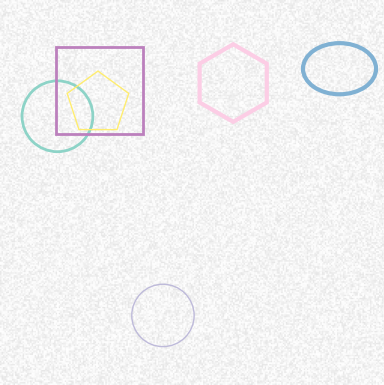[{"shape": "circle", "thickness": 2, "radius": 0.46, "center": [0.149, 0.698]}, {"shape": "circle", "thickness": 1, "radius": 0.4, "center": [0.423, 0.181]}, {"shape": "oval", "thickness": 3, "radius": 0.47, "center": [0.882, 0.822]}, {"shape": "hexagon", "thickness": 3, "radius": 0.5, "center": [0.606, 0.784]}, {"shape": "square", "thickness": 2, "radius": 0.56, "center": [0.258, 0.765]}, {"shape": "pentagon", "thickness": 1, "radius": 0.42, "center": [0.254, 0.731]}]